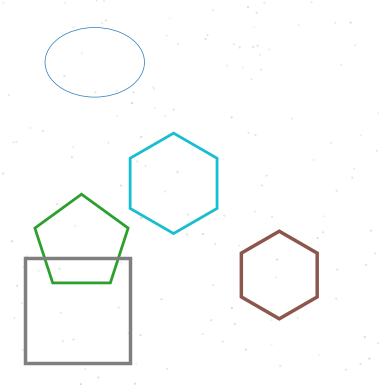[{"shape": "oval", "thickness": 0.5, "radius": 0.65, "center": [0.246, 0.838]}, {"shape": "pentagon", "thickness": 2, "radius": 0.64, "center": [0.212, 0.368]}, {"shape": "hexagon", "thickness": 2.5, "radius": 0.57, "center": [0.725, 0.286]}, {"shape": "square", "thickness": 2.5, "radius": 0.69, "center": [0.201, 0.193]}, {"shape": "hexagon", "thickness": 2, "radius": 0.65, "center": [0.451, 0.524]}]